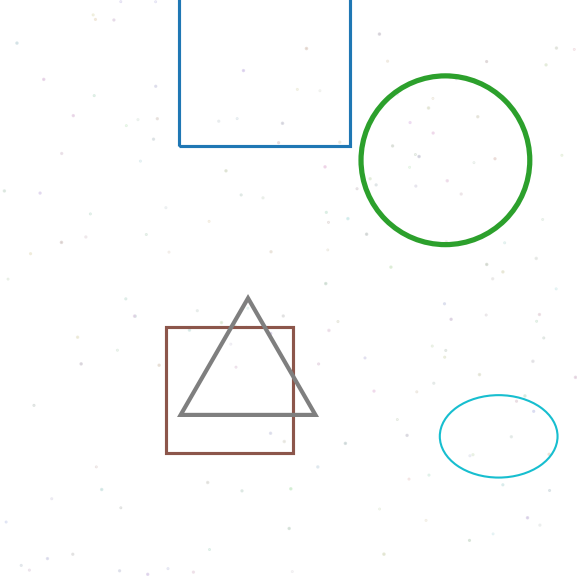[{"shape": "square", "thickness": 1.5, "radius": 0.74, "center": [0.458, 0.895]}, {"shape": "circle", "thickness": 2.5, "radius": 0.73, "center": [0.771, 0.722]}, {"shape": "square", "thickness": 1.5, "radius": 0.55, "center": [0.397, 0.324]}, {"shape": "triangle", "thickness": 2, "radius": 0.67, "center": [0.429, 0.348]}, {"shape": "oval", "thickness": 1, "radius": 0.51, "center": [0.864, 0.244]}]